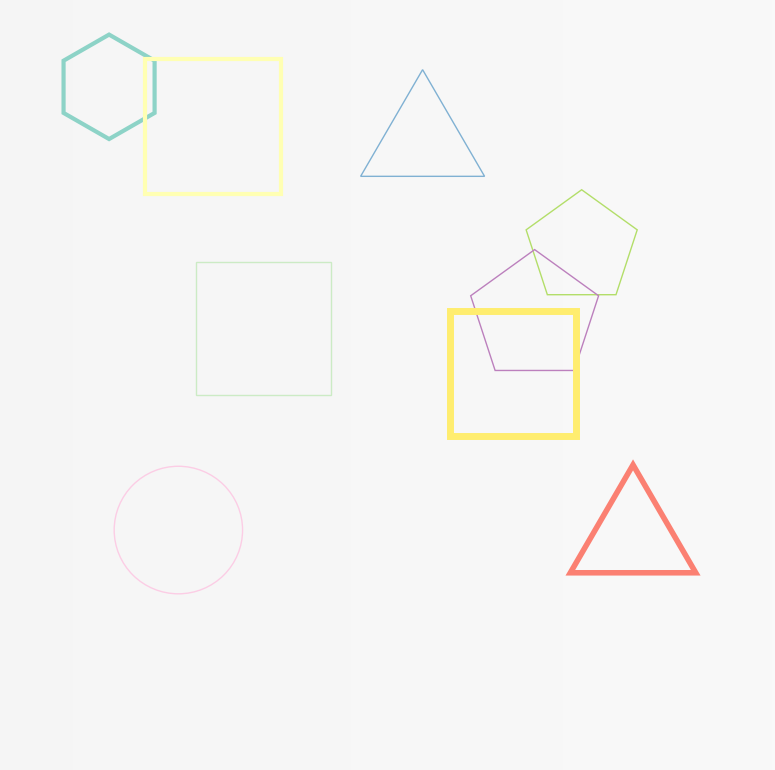[{"shape": "hexagon", "thickness": 1.5, "radius": 0.34, "center": [0.141, 0.887]}, {"shape": "square", "thickness": 1.5, "radius": 0.44, "center": [0.275, 0.836]}, {"shape": "triangle", "thickness": 2, "radius": 0.47, "center": [0.817, 0.303]}, {"shape": "triangle", "thickness": 0.5, "radius": 0.46, "center": [0.545, 0.817]}, {"shape": "pentagon", "thickness": 0.5, "radius": 0.38, "center": [0.751, 0.678]}, {"shape": "circle", "thickness": 0.5, "radius": 0.41, "center": [0.23, 0.312]}, {"shape": "pentagon", "thickness": 0.5, "radius": 0.43, "center": [0.69, 0.589]}, {"shape": "square", "thickness": 0.5, "radius": 0.43, "center": [0.34, 0.574]}, {"shape": "square", "thickness": 2.5, "radius": 0.41, "center": [0.662, 0.515]}]